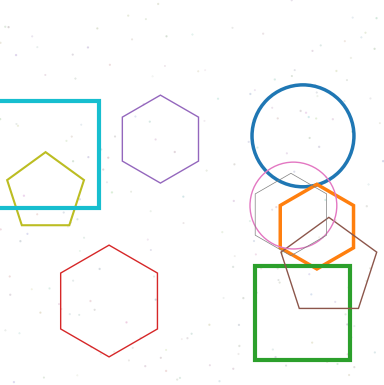[{"shape": "circle", "thickness": 2.5, "radius": 0.66, "center": [0.787, 0.647]}, {"shape": "hexagon", "thickness": 2.5, "radius": 0.55, "center": [0.823, 0.411]}, {"shape": "square", "thickness": 3, "radius": 0.61, "center": [0.786, 0.187]}, {"shape": "hexagon", "thickness": 1, "radius": 0.73, "center": [0.283, 0.218]}, {"shape": "hexagon", "thickness": 1, "radius": 0.57, "center": [0.417, 0.639]}, {"shape": "pentagon", "thickness": 1, "radius": 0.65, "center": [0.854, 0.305]}, {"shape": "circle", "thickness": 1, "radius": 0.56, "center": [0.762, 0.466]}, {"shape": "hexagon", "thickness": 0.5, "radius": 0.54, "center": [0.756, 0.443]}, {"shape": "pentagon", "thickness": 1.5, "radius": 0.52, "center": [0.118, 0.5]}, {"shape": "square", "thickness": 3, "radius": 0.7, "center": [0.118, 0.598]}]